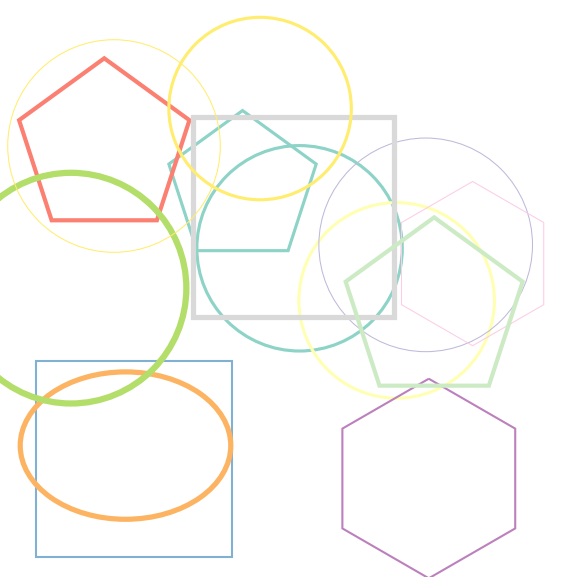[{"shape": "pentagon", "thickness": 1.5, "radius": 0.67, "center": [0.42, 0.674]}, {"shape": "circle", "thickness": 1.5, "radius": 0.89, "center": [0.519, 0.569]}, {"shape": "circle", "thickness": 1.5, "radius": 0.85, "center": [0.687, 0.479]}, {"shape": "circle", "thickness": 0.5, "radius": 0.92, "center": [0.737, 0.575]}, {"shape": "pentagon", "thickness": 2, "radius": 0.78, "center": [0.181, 0.743]}, {"shape": "square", "thickness": 1, "radius": 0.85, "center": [0.232, 0.204]}, {"shape": "oval", "thickness": 2.5, "radius": 0.91, "center": [0.217, 0.228]}, {"shape": "circle", "thickness": 3, "radius": 1.0, "center": [0.123, 0.5]}, {"shape": "hexagon", "thickness": 0.5, "radius": 0.71, "center": [0.818, 0.543]}, {"shape": "square", "thickness": 2.5, "radius": 0.87, "center": [0.508, 0.623]}, {"shape": "hexagon", "thickness": 1, "radius": 0.86, "center": [0.743, 0.171]}, {"shape": "pentagon", "thickness": 2, "radius": 0.81, "center": [0.752, 0.462]}, {"shape": "circle", "thickness": 0.5, "radius": 0.92, "center": [0.197, 0.746]}, {"shape": "circle", "thickness": 1.5, "radius": 0.79, "center": [0.45, 0.811]}]